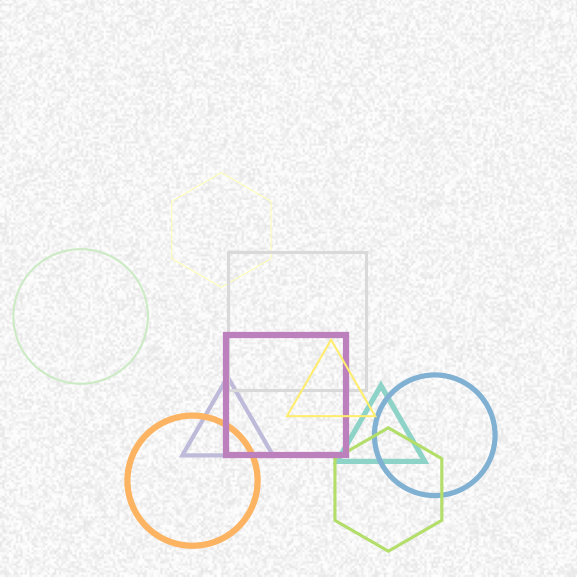[{"shape": "triangle", "thickness": 2.5, "radius": 0.44, "center": [0.66, 0.244]}, {"shape": "hexagon", "thickness": 0.5, "radius": 0.5, "center": [0.383, 0.601]}, {"shape": "triangle", "thickness": 2, "radius": 0.45, "center": [0.394, 0.256]}, {"shape": "circle", "thickness": 2.5, "radius": 0.52, "center": [0.753, 0.245]}, {"shape": "circle", "thickness": 3, "radius": 0.56, "center": [0.333, 0.167]}, {"shape": "hexagon", "thickness": 1.5, "radius": 0.53, "center": [0.672, 0.152]}, {"shape": "square", "thickness": 1.5, "radius": 0.6, "center": [0.514, 0.444]}, {"shape": "square", "thickness": 3, "radius": 0.52, "center": [0.495, 0.315]}, {"shape": "circle", "thickness": 1, "radius": 0.58, "center": [0.14, 0.451]}, {"shape": "triangle", "thickness": 1, "radius": 0.44, "center": [0.573, 0.323]}]